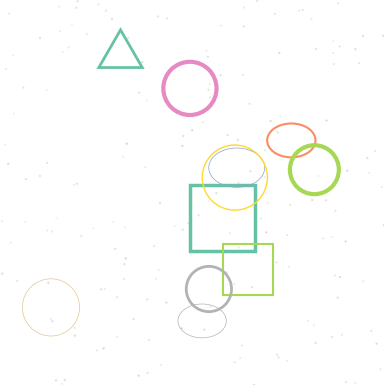[{"shape": "square", "thickness": 2.5, "radius": 0.43, "center": [0.578, 0.434]}, {"shape": "triangle", "thickness": 2, "radius": 0.33, "center": [0.313, 0.857]}, {"shape": "oval", "thickness": 1.5, "radius": 0.31, "center": [0.757, 0.635]}, {"shape": "oval", "thickness": 0.5, "radius": 0.36, "center": [0.615, 0.565]}, {"shape": "circle", "thickness": 3, "radius": 0.35, "center": [0.493, 0.77]}, {"shape": "square", "thickness": 1.5, "radius": 0.33, "center": [0.645, 0.3]}, {"shape": "circle", "thickness": 3, "radius": 0.32, "center": [0.817, 0.559]}, {"shape": "circle", "thickness": 1, "radius": 0.42, "center": [0.61, 0.539]}, {"shape": "circle", "thickness": 0.5, "radius": 0.37, "center": [0.132, 0.202]}, {"shape": "oval", "thickness": 0.5, "radius": 0.31, "center": [0.525, 0.166]}, {"shape": "circle", "thickness": 2, "radius": 0.29, "center": [0.543, 0.249]}]